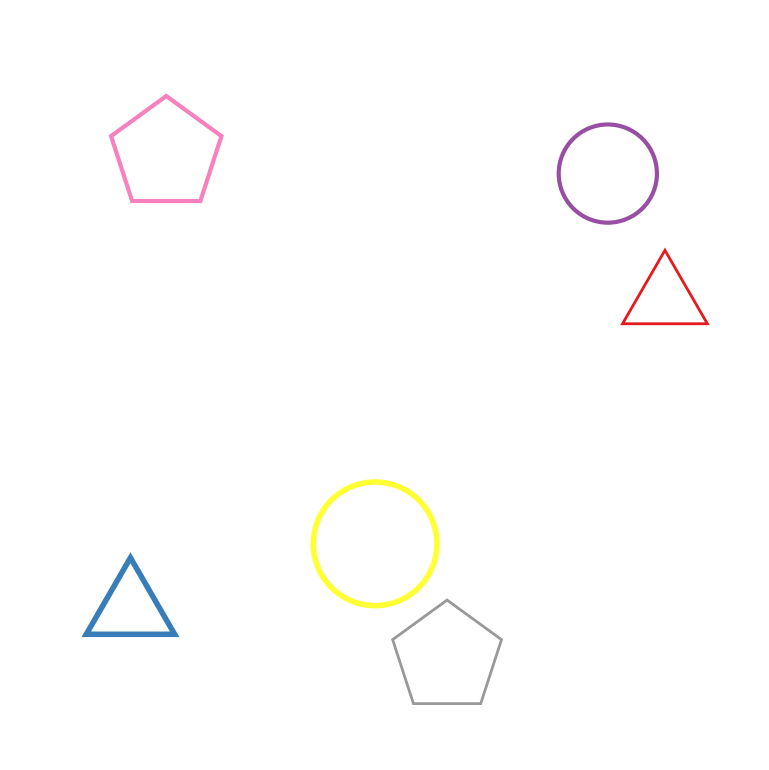[{"shape": "triangle", "thickness": 1, "radius": 0.32, "center": [0.864, 0.611]}, {"shape": "triangle", "thickness": 2, "radius": 0.33, "center": [0.169, 0.209]}, {"shape": "circle", "thickness": 1.5, "radius": 0.32, "center": [0.789, 0.775]}, {"shape": "circle", "thickness": 2, "radius": 0.4, "center": [0.487, 0.294]}, {"shape": "pentagon", "thickness": 1.5, "radius": 0.38, "center": [0.216, 0.8]}, {"shape": "pentagon", "thickness": 1, "radius": 0.37, "center": [0.581, 0.146]}]